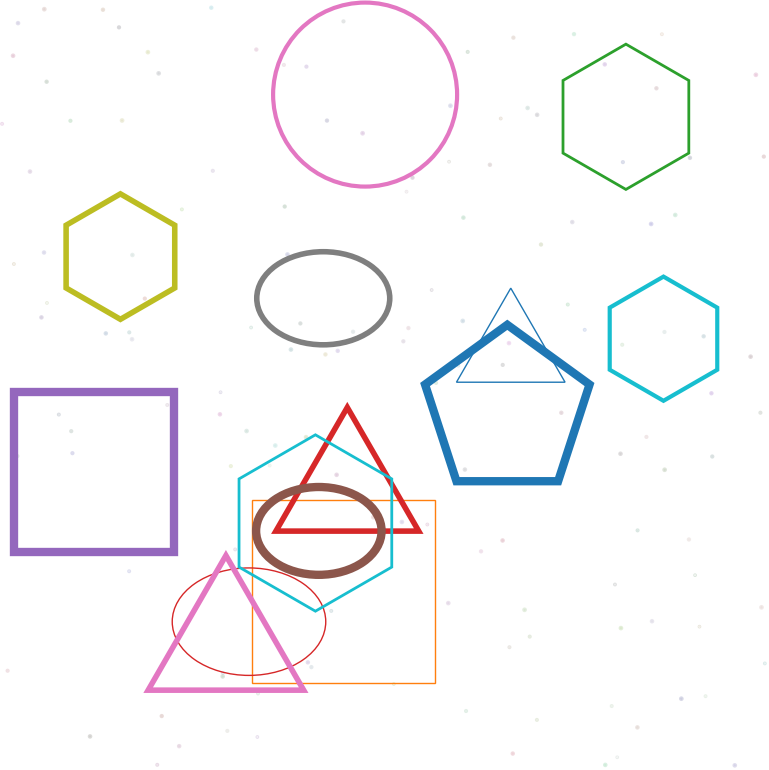[{"shape": "pentagon", "thickness": 3, "radius": 0.56, "center": [0.659, 0.466]}, {"shape": "triangle", "thickness": 0.5, "radius": 0.41, "center": [0.663, 0.544]}, {"shape": "square", "thickness": 0.5, "radius": 0.6, "center": [0.446, 0.232]}, {"shape": "hexagon", "thickness": 1, "radius": 0.47, "center": [0.813, 0.848]}, {"shape": "oval", "thickness": 0.5, "radius": 0.5, "center": [0.323, 0.193]}, {"shape": "triangle", "thickness": 2, "radius": 0.54, "center": [0.451, 0.364]}, {"shape": "square", "thickness": 3, "radius": 0.52, "center": [0.122, 0.386]}, {"shape": "oval", "thickness": 3, "radius": 0.41, "center": [0.414, 0.311]}, {"shape": "circle", "thickness": 1.5, "radius": 0.6, "center": [0.474, 0.877]}, {"shape": "triangle", "thickness": 2, "radius": 0.58, "center": [0.293, 0.162]}, {"shape": "oval", "thickness": 2, "radius": 0.43, "center": [0.42, 0.613]}, {"shape": "hexagon", "thickness": 2, "radius": 0.41, "center": [0.156, 0.667]}, {"shape": "hexagon", "thickness": 1, "radius": 0.57, "center": [0.41, 0.321]}, {"shape": "hexagon", "thickness": 1.5, "radius": 0.4, "center": [0.862, 0.56]}]